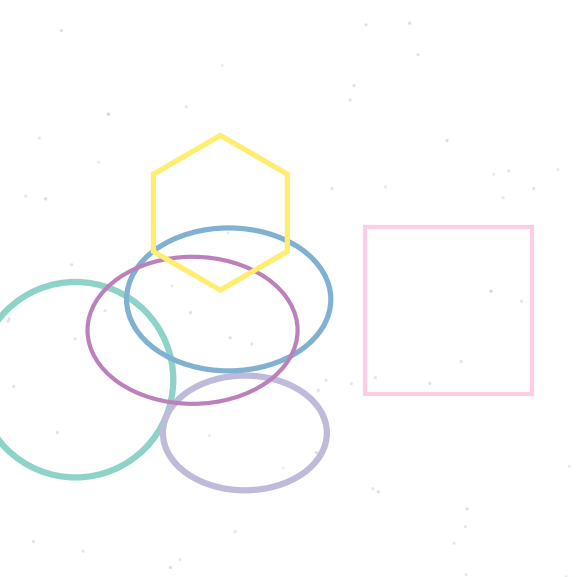[{"shape": "circle", "thickness": 3, "radius": 0.85, "center": [0.131, 0.342]}, {"shape": "oval", "thickness": 3, "radius": 0.71, "center": [0.424, 0.249]}, {"shape": "oval", "thickness": 2.5, "radius": 0.88, "center": [0.396, 0.481]}, {"shape": "square", "thickness": 2, "radius": 0.72, "center": [0.776, 0.461]}, {"shape": "oval", "thickness": 2, "radius": 0.91, "center": [0.333, 0.427]}, {"shape": "hexagon", "thickness": 2.5, "radius": 0.67, "center": [0.382, 0.631]}]